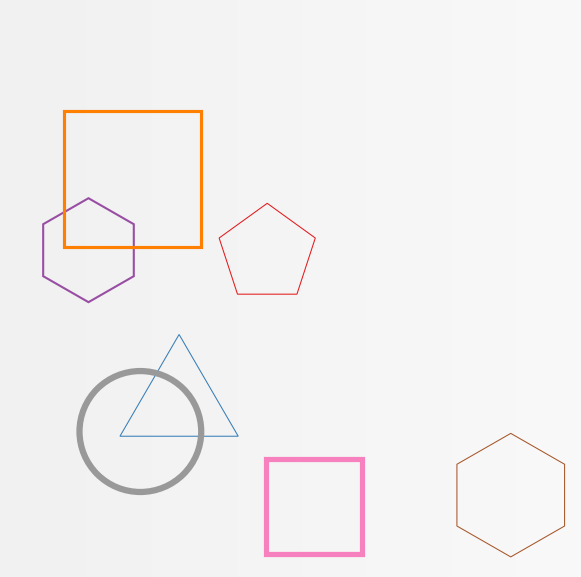[{"shape": "pentagon", "thickness": 0.5, "radius": 0.43, "center": [0.46, 0.56]}, {"shape": "triangle", "thickness": 0.5, "radius": 0.59, "center": [0.308, 0.303]}, {"shape": "hexagon", "thickness": 1, "radius": 0.45, "center": [0.152, 0.566]}, {"shape": "square", "thickness": 1.5, "radius": 0.59, "center": [0.228, 0.69]}, {"shape": "hexagon", "thickness": 0.5, "radius": 0.53, "center": [0.879, 0.142]}, {"shape": "square", "thickness": 2.5, "radius": 0.41, "center": [0.54, 0.122]}, {"shape": "circle", "thickness": 3, "radius": 0.52, "center": [0.241, 0.252]}]